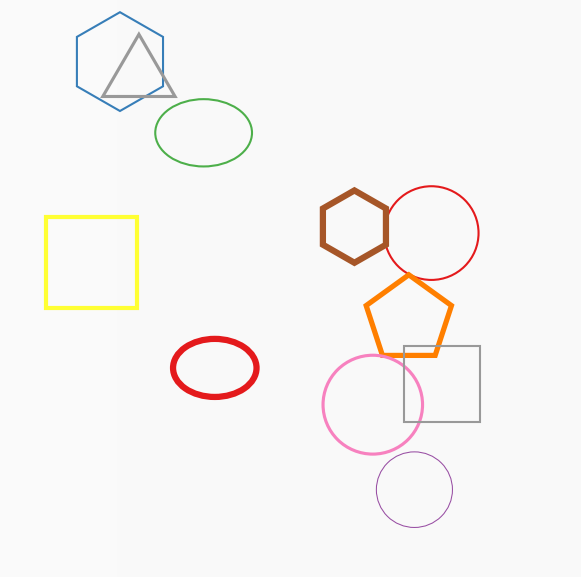[{"shape": "oval", "thickness": 3, "radius": 0.36, "center": [0.37, 0.362]}, {"shape": "circle", "thickness": 1, "radius": 0.41, "center": [0.742, 0.596]}, {"shape": "hexagon", "thickness": 1, "radius": 0.43, "center": [0.206, 0.892]}, {"shape": "oval", "thickness": 1, "radius": 0.42, "center": [0.35, 0.769]}, {"shape": "circle", "thickness": 0.5, "radius": 0.33, "center": [0.713, 0.151]}, {"shape": "pentagon", "thickness": 2.5, "radius": 0.39, "center": [0.703, 0.446]}, {"shape": "square", "thickness": 2, "radius": 0.39, "center": [0.157, 0.545]}, {"shape": "hexagon", "thickness": 3, "radius": 0.31, "center": [0.61, 0.607]}, {"shape": "circle", "thickness": 1.5, "radius": 0.43, "center": [0.641, 0.298]}, {"shape": "triangle", "thickness": 1.5, "radius": 0.36, "center": [0.239, 0.868]}, {"shape": "square", "thickness": 1, "radius": 0.33, "center": [0.76, 0.334]}]